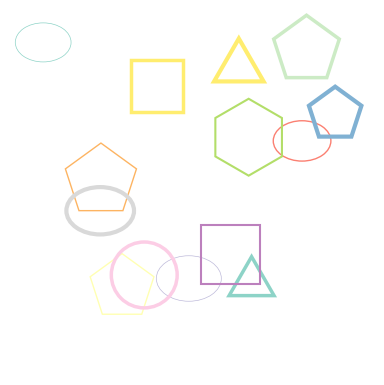[{"shape": "triangle", "thickness": 2.5, "radius": 0.34, "center": [0.653, 0.266]}, {"shape": "oval", "thickness": 0.5, "radius": 0.36, "center": [0.112, 0.89]}, {"shape": "pentagon", "thickness": 1, "radius": 0.44, "center": [0.317, 0.254]}, {"shape": "oval", "thickness": 0.5, "radius": 0.42, "center": [0.49, 0.277]}, {"shape": "oval", "thickness": 1, "radius": 0.37, "center": [0.785, 0.634]}, {"shape": "pentagon", "thickness": 3, "radius": 0.36, "center": [0.871, 0.703]}, {"shape": "pentagon", "thickness": 1, "radius": 0.49, "center": [0.262, 0.531]}, {"shape": "hexagon", "thickness": 1.5, "radius": 0.5, "center": [0.646, 0.644]}, {"shape": "circle", "thickness": 2.5, "radius": 0.43, "center": [0.375, 0.286]}, {"shape": "oval", "thickness": 3, "radius": 0.44, "center": [0.26, 0.453]}, {"shape": "square", "thickness": 1.5, "radius": 0.38, "center": [0.598, 0.339]}, {"shape": "pentagon", "thickness": 2.5, "radius": 0.45, "center": [0.796, 0.871]}, {"shape": "triangle", "thickness": 3, "radius": 0.37, "center": [0.62, 0.826]}, {"shape": "square", "thickness": 2.5, "radius": 0.34, "center": [0.408, 0.777]}]